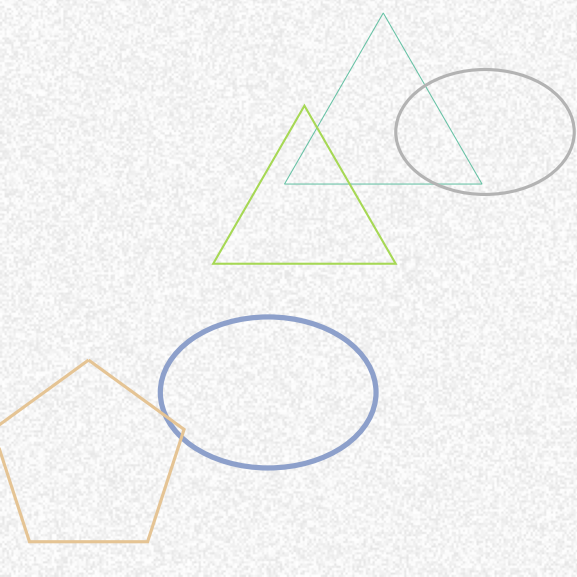[{"shape": "triangle", "thickness": 0.5, "radius": 0.99, "center": [0.664, 0.779]}, {"shape": "oval", "thickness": 2.5, "radius": 0.93, "center": [0.464, 0.32]}, {"shape": "triangle", "thickness": 1, "radius": 0.91, "center": [0.527, 0.634]}, {"shape": "pentagon", "thickness": 1.5, "radius": 0.87, "center": [0.153, 0.202]}, {"shape": "oval", "thickness": 1.5, "radius": 0.77, "center": [0.84, 0.771]}]